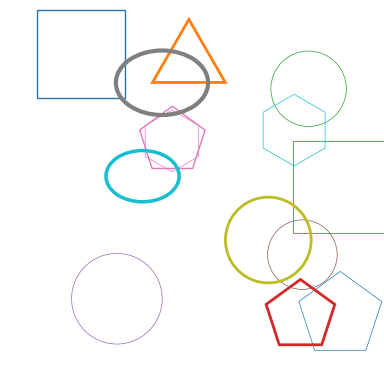[{"shape": "pentagon", "thickness": 0.5, "radius": 0.57, "center": [0.884, 0.182]}, {"shape": "square", "thickness": 1, "radius": 0.57, "center": [0.21, 0.861]}, {"shape": "triangle", "thickness": 2, "radius": 0.55, "center": [0.491, 0.84]}, {"shape": "circle", "thickness": 0.5, "radius": 0.49, "center": [0.802, 0.769]}, {"shape": "pentagon", "thickness": 2, "radius": 0.47, "center": [0.78, 0.18]}, {"shape": "square", "thickness": 0.5, "radius": 0.6, "center": [0.882, 0.514]}, {"shape": "circle", "thickness": 0.5, "radius": 0.59, "center": [0.304, 0.224]}, {"shape": "circle", "thickness": 0.5, "radius": 0.45, "center": [0.785, 0.339]}, {"shape": "hexagon", "thickness": 0.5, "radius": 0.4, "center": [0.447, 0.634]}, {"shape": "pentagon", "thickness": 1, "radius": 0.45, "center": [0.448, 0.635]}, {"shape": "oval", "thickness": 3, "radius": 0.6, "center": [0.421, 0.785]}, {"shape": "circle", "thickness": 2, "radius": 0.56, "center": [0.697, 0.377]}, {"shape": "hexagon", "thickness": 0.5, "radius": 0.46, "center": [0.764, 0.662]}, {"shape": "oval", "thickness": 2.5, "radius": 0.48, "center": [0.37, 0.542]}]